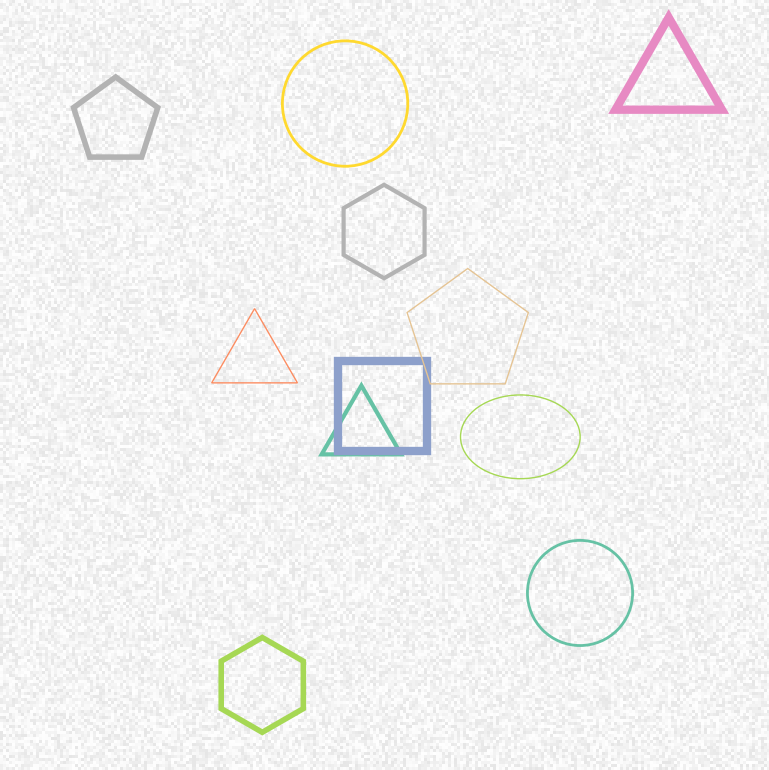[{"shape": "triangle", "thickness": 1.5, "radius": 0.3, "center": [0.469, 0.44]}, {"shape": "circle", "thickness": 1, "radius": 0.34, "center": [0.753, 0.23]}, {"shape": "triangle", "thickness": 0.5, "radius": 0.32, "center": [0.331, 0.535]}, {"shape": "square", "thickness": 3, "radius": 0.29, "center": [0.497, 0.473]}, {"shape": "triangle", "thickness": 3, "radius": 0.4, "center": [0.868, 0.897]}, {"shape": "hexagon", "thickness": 2, "radius": 0.31, "center": [0.341, 0.111]}, {"shape": "oval", "thickness": 0.5, "radius": 0.39, "center": [0.676, 0.433]}, {"shape": "circle", "thickness": 1, "radius": 0.41, "center": [0.448, 0.866]}, {"shape": "pentagon", "thickness": 0.5, "radius": 0.41, "center": [0.607, 0.568]}, {"shape": "pentagon", "thickness": 2, "radius": 0.29, "center": [0.15, 0.842]}, {"shape": "hexagon", "thickness": 1.5, "radius": 0.3, "center": [0.499, 0.699]}]